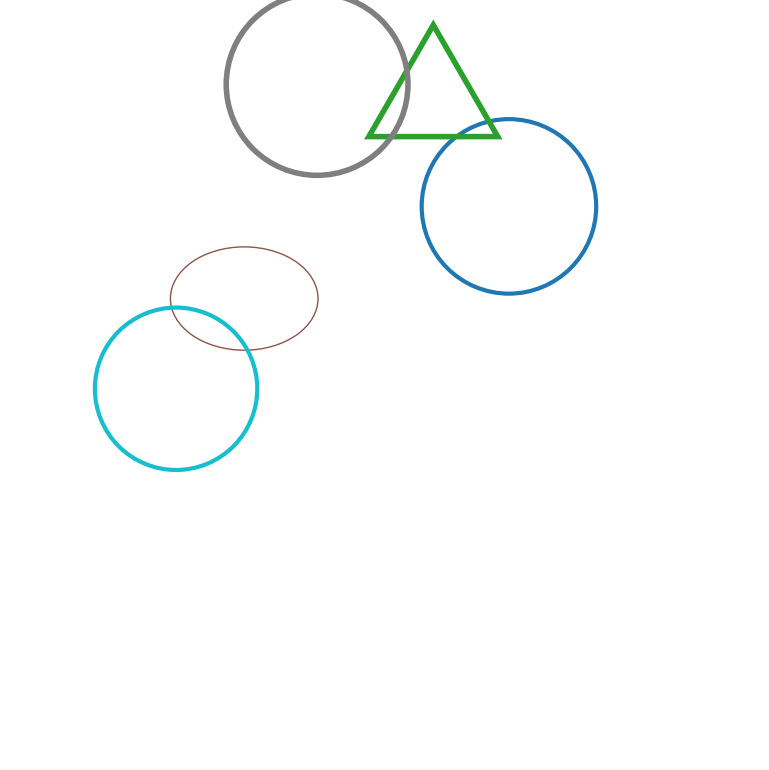[{"shape": "circle", "thickness": 1.5, "radius": 0.57, "center": [0.661, 0.732]}, {"shape": "triangle", "thickness": 2, "radius": 0.48, "center": [0.563, 0.871]}, {"shape": "oval", "thickness": 0.5, "radius": 0.48, "center": [0.317, 0.612]}, {"shape": "circle", "thickness": 2, "radius": 0.59, "center": [0.412, 0.89]}, {"shape": "circle", "thickness": 1.5, "radius": 0.53, "center": [0.229, 0.495]}]